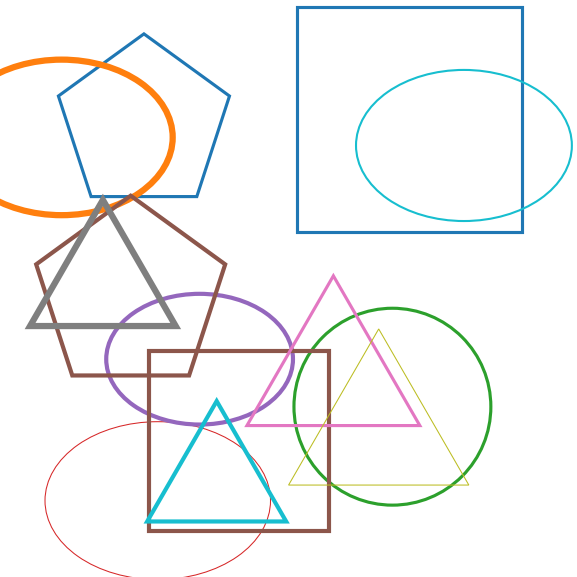[{"shape": "square", "thickness": 1.5, "radius": 0.97, "center": [0.709, 0.792]}, {"shape": "pentagon", "thickness": 1.5, "radius": 0.78, "center": [0.249, 0.785]}, {"shape": "oval", "thickness": 3, "radius": 0.96, "center": [0.107, 0.761]}, {"shape": "circle", "thickness": 1.5, "radius": 0.85, "center": [0.679, 0.295]}, {"shape": "oval", "thickness": 0.5, "radius": 0.98, "center": [0.273, 0.132]}, {"shape": "oval", "thickness": 2, "radius": 0.81, "center": [0.346, 0.377]}, {"shape": "square", "thickness": 2, "radius": 0.78, "center": [0.414, 0.235]}, {"shape": "pentagon", "thickness": 2, "radius": 0.86, "center": [0.226, 0.488]}, {"shape": "triangle", "thickness": 1.5, "radius": 0.86, "center": [0.577, 0.349]}, {"shape": "triangle", "thickness": 3, "radius": 0.73, "center": [0.178, 0.507]}, {"shape": "triangle", "thickness": 0.5, "radius": 0.9, "center": [0.656, 0.249]}, {"shape": "triangle", "thickness": 2, "radius": 0.69, "center": [0.375, 0.166]}, {"shape": "oval", "thickness": 1, "radius": 0.93, "center": [0.803, 0.747]}]